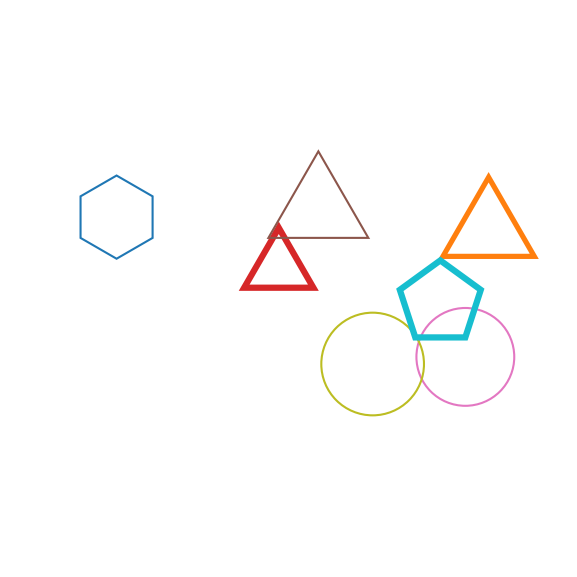[{"shape": "hexagon", "thickness": 1, "radius": 0.36, "center": [0.202, 0.623]}, {"shape": "triangle", "thickness": 2.5, "radius": 0.46, "center": [0.846, 0.601]}, {"shape": "triangle", "thickness": 3, "radius": 0.35, "center": [0.483, 0.536]}, {"shape": "triangle", "thickness": 1, "radius": 0.5, "center": [0.551, 0.637]}, {"shape": "circle", "thickness": 1, "radius": 0.42, "center": [0.806, 0.381]}, {"shape": "circle", "thickness": 1, "radius": 0.44, "center": [0.645, 0.369]}, {"shape": "pentagon", "thickness": 3, "radius": 0.37, "center": [0.762, 0.474]}]